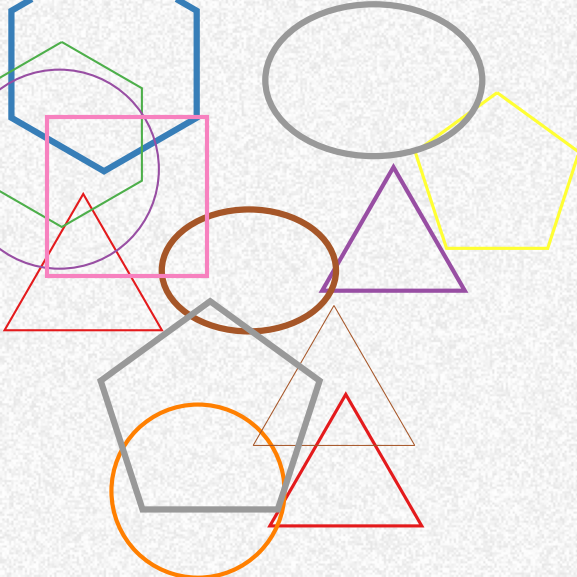[{"shape": "triangle", "thickness": 1.5, "radius": 0.76, "center": [0.599, 0.164]}, {"shape": "triangle", "thickness": 1, "radius": 0.79, "center": [0.144, 0.506]}, {"shape": "hexagon", "thickness": 3, "radius": 0.93, "center": [0.18, 0.888]}, {"shape": "hexagon", "thickness": 1, "radius": 0.8, "center": [0.107, 0.766]}, {"shape": "triangle", "thickness": 2, "radius": 0.71, "center": [0.681, 0.567]}, {"shape": "circle", "thickness": 1, "radius": 0.86, "center": [0.103, 0.706]}, {"shape": "circle", "thickness": 2, "radius": 0.75, "center": [0.343, 0.149]}, {"shape": "pentagon", "thickness": 1.5, "radius": 0.75, "center": [0.861, 0.69]}, {"shape": "triangle", "thickness": 0.5, "radius": 0.81, "center": [0.578, 0.309]}, {"shape": "oval", "thickness": 3, "radius": 0.75, "center": [0.431, 0.531]}, {"shape": "square", "thickness": 2, "radius": 0.69, "center": [0.22, 0.658]}, {"shape": "oval", "thickness": 3, "radius": 0.94, "center": [0.647, 0.86]}, {"shape": "pentagon", "thickness": 3, "radius": 1.0, "center": [0.364, 0.278]}]